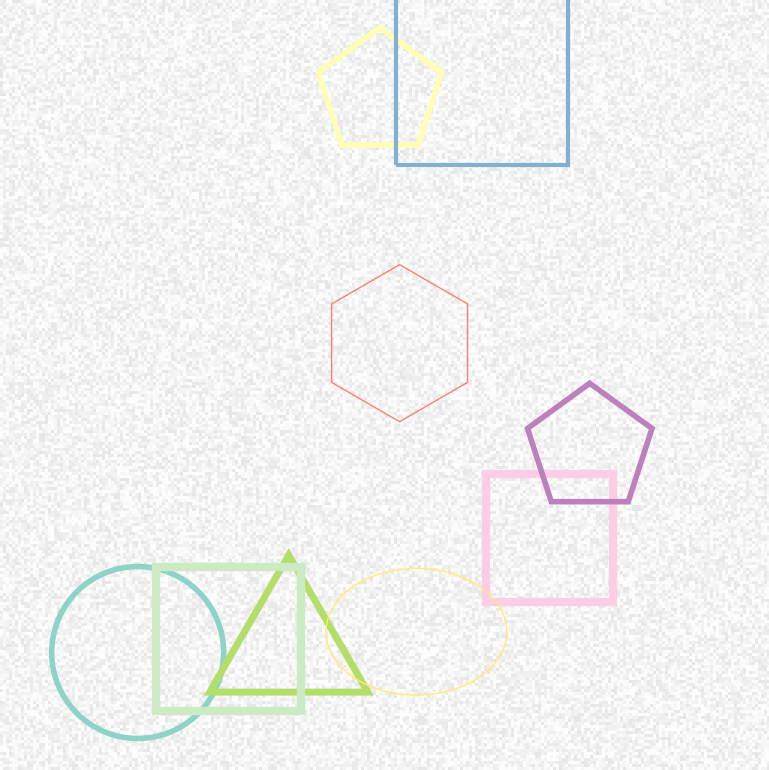[{"shape": "circle", "thickness": 2, "radius": 0.56, "center": [0.179, 0.153]}, {"shape": "pentagon", "thickness": 2, "radius": 0.42, "center": [0.493, 0.88]}, {"shape": "hexagon", "thickness": 0.5, "radius": 0.51, "center": [0.519, 0.554]}, {"shape": "square", "thickness": 1.5, "radius": 0.56, "center": [0.626, 0.898]}, {"shape": "triangle", "thickness": 2.5, "radius": 0.59, "center": [0.375, 0.16]}, {"shape": "square", "thickness": 3, "radius": 0.41, "center": [0.713, 0.301]}, {"shape": "pentagon", "thickness": 2, "radius": 0.43, "center": [0.766, 0.417]}, {"shape": "square", "thickness": 3, "radius": 0.47, "center": [0.297, 0.17]}, {"shape": "oval", "thickness": 0.5, "radius": 0.59, "center": [0.541, 0.179]}]